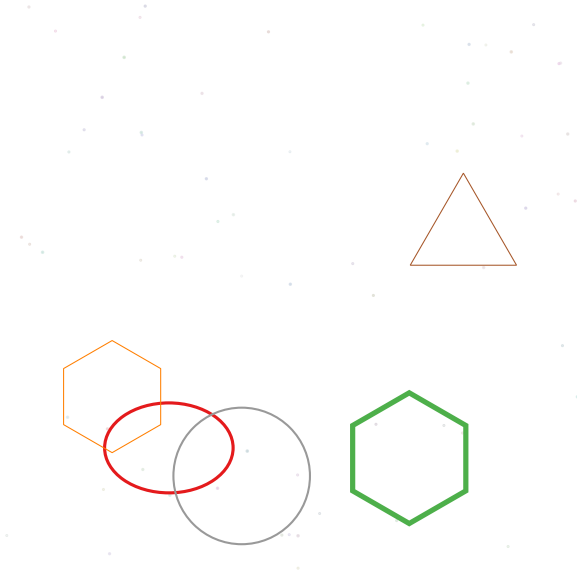[{"shape": "oval", "thickness": 1.5, "radius": 0.56, "center": [0.292, 0.224]}, {"shape": "hexagon", "thickness": 2.5, "radius": 0.57, "center": [0.709, 0.206]}, {"shape": "hexagon", "thickness": 0.5, "radius": 0.49, "center": [0.194, 0.312]}, {"shape": "triangle", "thickness": 0.5, "radius": 0.53, "center": [0.802, 0.593]}, {"shape": "circle", "thickness": 1, "radius": 0.59, "center": [0.419, 0.175]}]